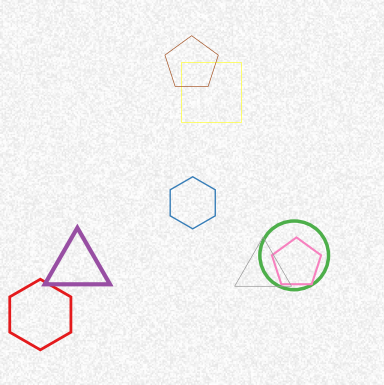[{"shape": "hexagon", "thickness": 2, "radius": 0.46, "center": [0.105, 0.183]}, {"shape": "hexagon", "thickness": 1, "radius": 0.34, "center": [0.501, 0.473]}, {"shape": "circle", "thickness": 2.5, "radius": 0.45, "center": [0.764, 0.337]}, {"shape": "triangle", "thickness": 3, "radius": 0.49, "center": [0.201, 0.31]}, {"shape": "square", "thickness": 0.5, "radius": 0.39, "center": [0.549, 0.761]}, {"shape": "pentagon", "thickness": 0.5, "radius": 0.36, "center": [0.498, 0.834]}, {"shape": "pentagon", "thickness": 1.5, "radius": 0.34, "center": [0.77, 0.316]}, {"shape": "triangle", "thickness": 0.5, "radius": 0.43, "center": [0.683, 0.299]}]